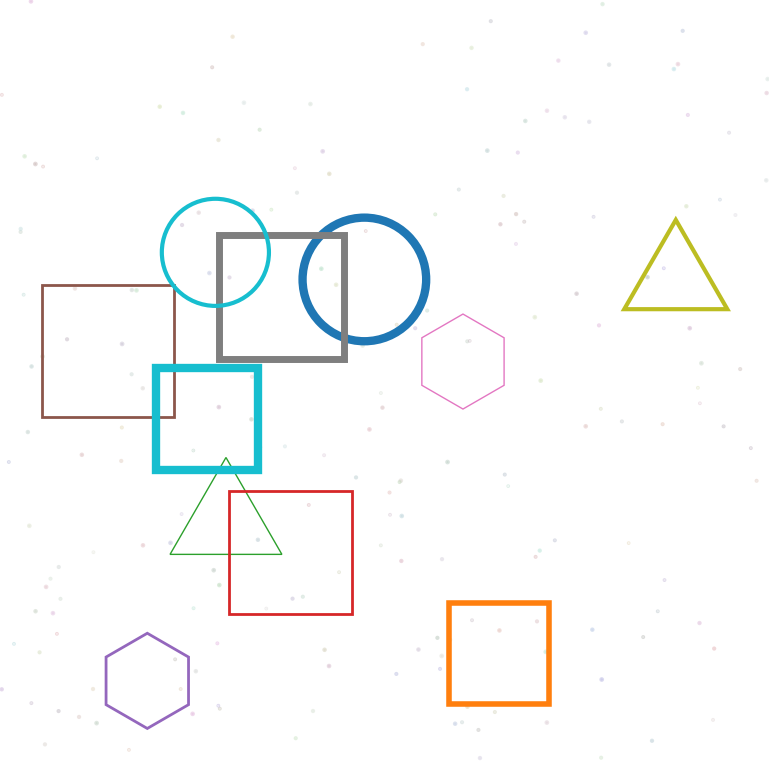[{"shape": "circle", "thickness": 3, "radius": 0.4, "center": [0.473, 0.637]}, {"shape": "square", "thickness": 2, "radius": 0.33, "center": [0.648, 0.151]}, {"shape": "triangle", "thickness": 0.5, "radius": 0.42, "center": [0.293, 0.322]}, {"shape": "square", "thickness": 1, "radius": 0.4, "center": [0.377, 0.283]}, {"shape": "hexagon", "thickness": 1, "radius": 0.31, "center": [0.191, 0.116]}, {"shape": "square", "thickness": 1, "radius": 0.43, "center": [0.14, 0.544]}, {"shape": "hexagon", "thickness": 0.5, "radius": 0.31, "center": [0.601, 0.53]}, {"shape": "square", "thickness": 2.5, "radius": 0.41, "center": [0.365, 0.614]}, {"shape": "triangle", "thickness": 1.5, "radius": 0.39, "center": [0.878, 0.637]}, {"shape": "circle", "thickness": 1.5, "radius": 0.35, "center": [0.28, 0.672]}, {"shape": "square", "thickness": 3, "radius": 0.33, "center": [0.269, 0.456]}]